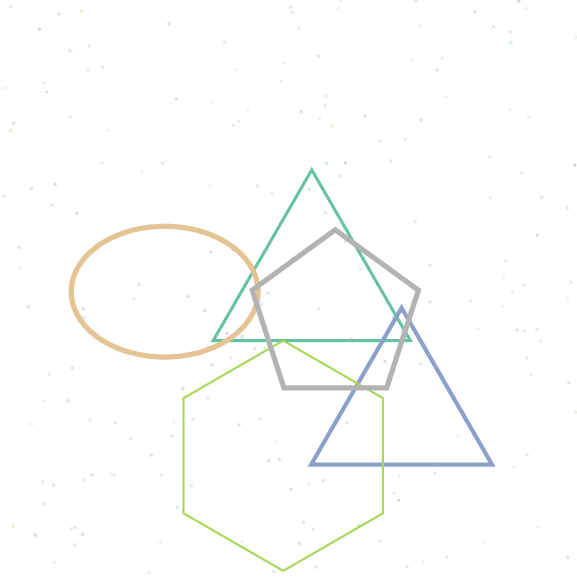[{"shape": "triangle", "thickness": 1.5, "radius": 0.99, "center": [0.54, 0.508]}, {"shape": "triangle", "thickness": 2, "radius": 0.9, "center": [0.695, 0.285]}, {"shape": "hexagon", "thickness": 1, "radius": 1.0, "center": [0.49, 0.21]}, {"shape": "oval", "thickness": 2.5, "radius": 0.81, "center": [0.285, 0.494]}, {"shape": "pentagon", "thickness": 2.5, "radius": 0.76, "center": [0.581, 0.45]}]